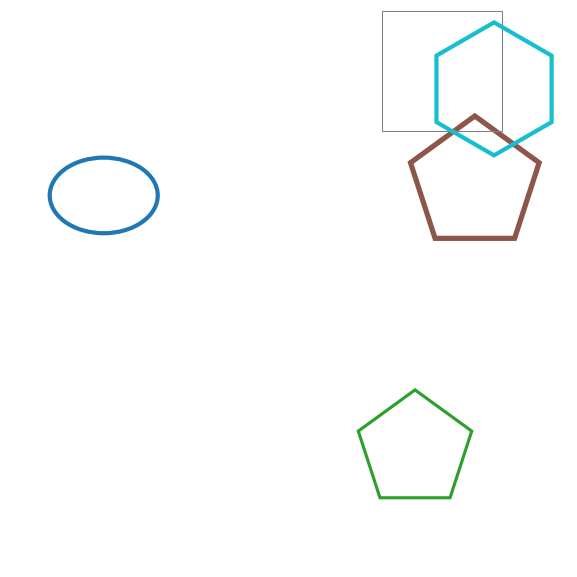[{"shape": "oval", "thickness": 2, "radius": 0.47, "center": [0.18, 0.661]}, {"shape": "pentagon", "thickness": 1.5, "radius": 0.52, "center": [0.719, 0.221]}, {"shape": "pentagon", "thickness": 2.5, "radius": 0.59, "center": [0.822, 0.681]}, {"shape": "square", "thickness": 0.5, "radius": 0.52, "center": [0.766, 0.877]}, {"shape": "hexagon", "thickness": 2, "radius": 0.58, "center": [0.855, 0.845]}]